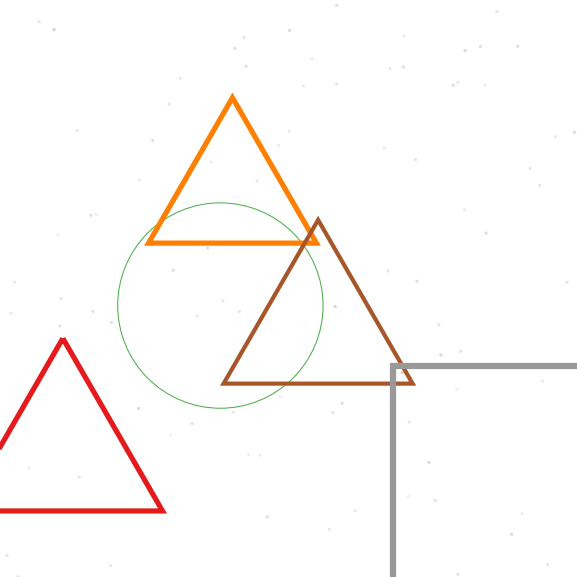[{"shape": "triangle", "thickness": 2.5, "radius": 1.0, "center": [0.109, 0.214]}, {"shape": "circle", "thickness": 0.5, "radius": 0.89, "center": [0.382, 0.47]}, {"shape": "triangle", "thickness": 2.5, "radius": 0.84, "center": [0.403, 0.662]}, {"shape": "triangle", "thickness": 2, "radius": 0.94, "center": [0.551, 0.429]}, {"shape": "square", "thickness": 3, "radius": 0.92, "center": [0.865, 0.18]}]